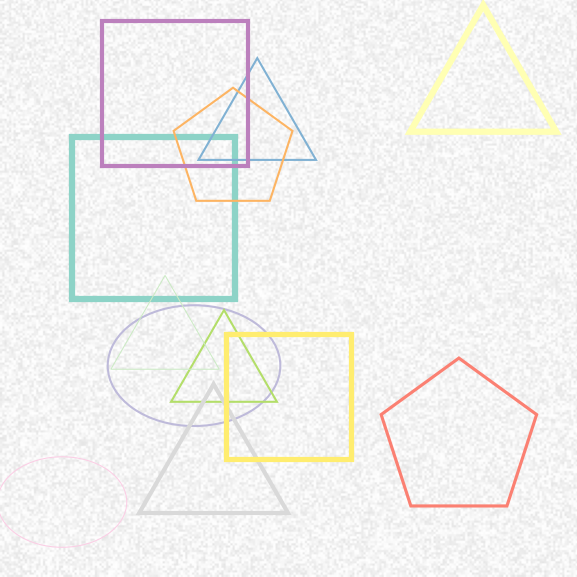[{"shape": "square", "thickness": 3, "radius": 0.7, "center": [0.266, 0.622]}, {"shape": "triangle", "thickness": 3, "radius": 0.73, "center": [0.837, 0.844]}, {"shape": "oval", "thickness": 1, "radius": 0.75, "center": [0.336, 0.366]}, {"shape": "pentagon", "thickness": 1.5, "radius": 0.71, "center": [0.795, 0.238]}, {"shape": "triangle", "thickness": 1, "radius": 0.59, "center": [0.445, 0.781]}, {"shape": "pentagon", "thickness": 1, "radius": 0.54, "center": [0.404, 0.739]}, {"shape": "triangle", "thickness": 1, "radius": 0.53, "center": [0.388, 0.356]}, {"shape": "oval", "thickness": 0.5, "radius": 0.56, "center": [0.108, 0.13]}, {"shape": "triangle", "thickness": 2, "radius": 0.74, "center": [0.37, 0.185]}, {"shape": "square", "thickness": 2, "radius": 0.63, "center": [0.303, 0.838]}, {"shape": "triangle", "thickness": 0.5, "radius": 0.54, "center": [0.286, 0.414]}, {"shape": "square", "thickness": 2.5, "radius": 0.54, "center": [0.5, 0.312]}]